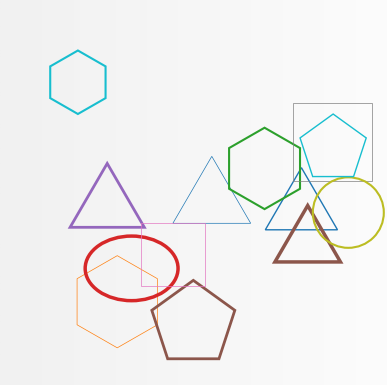[{"shape": "triangle", "thickness": 1, "radius": 0.54, "center": [0.778, 0.457]}, {"shape": "triangle", "thickness": 0.5, "radius": 0.58, "center": [0.547, 0.478]}, {"shape": "hexagon", "thickness": 0.5, "radius": 0.6, "center": [0.303, 0.216]}, {"shape": "hexagon", "thickness": 1.5, "radius": 0.53, "center": [0.683, 0.563]}, {"shape": "oval", "thickness": 2.5, "radius": 0.6, "center": [0.34, 0.303]}, {"shape": "triangle", "thickness": 2, "radius": 0.55, "center": [0.277, 0.465]}, {"shape": "pentagon", "thickness": 2, "radius": 0.56, "center": [0.499, 0.159]}, {"shape": "triangle", "thickness": 2.5, "radius": 0.49, "center": [0.794, 0.368]}, {"shape": "square", "thickness": 0.5, "radius": 0.41, "center": [0.447, 0.339]}, {"shape": "square", "thickness": 0.5, "radius": 0.51, "center": [0.858, 0.631]}, {"shape": "circle", "thickness": 1.5, "radius": 0.46, "center": [0.899, 0.448]}, {"shape": "pentagon", "thickness": 1, "radius": 0.45, "center": [0.86, 0.614]}, {"shape": "hexagon", "thickness": 1.5, "radius": 0.41, "center": [0.201, 0.786]}]